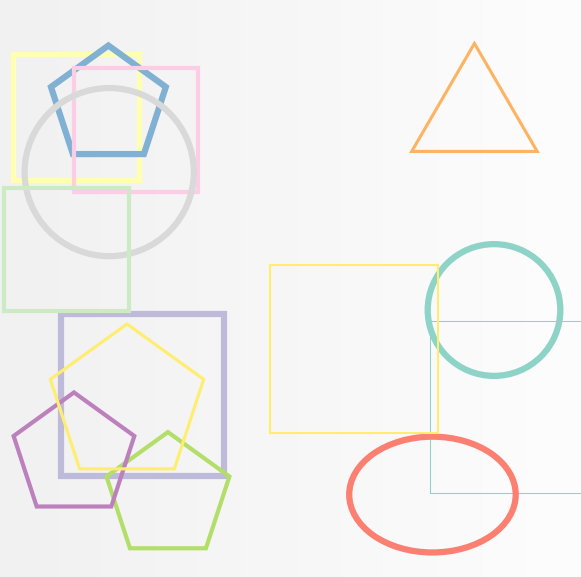[{"shape": "circle", "thickness": 3, "radius": 0.57, "center": [0.85, 0.462]}, {"shape": "square", "thickness": 0.5, "radius": 0.74, "center": [0.889, 0.294]}, {"shape": "square", "thickness": 2.5, "radius": 0.54, "center": [0.131, 0.796]}, {"shape": "square", "thickness": 3, "radius": 0.7, "center": [0.245, 0.316]}, {"shape": "oval", "thickness": 3, "radius": 0.72, "center": [0.744, 0.143]}, {"shape": "pentagon", "thickness": 3, "radius": 0.52, "center": [0.187, 0.816]}, {"shape": "triangle", "thickness": 1.5, "radius": 0.62, "center": [0.816, 0.799]}, {"shape": "pentagon", "thickness": 2, "radius": 0.56, "center": [0.289, 0.14]}, {"shape": "square", "thickness": 2, "radius": 0.54, "center": [0.234, 0.774]}, {"shape": "circle", "thickness": 3, "radius": 0.73, "center": [0.188, 0.701]}, {"shape": "pentagon", "thickness": 2, "radius": 0.55, "center": [0.127, 0.21]}, {"shape": "square", "thickness": 2, "radius": 0.54, "center": [0.114, 0.567]}, {"shape": "square", "thickness": 1, "radius": 0.73, "center": [0.609, 0.395]}, {"shape": "pentagon", "thickness": 1.5, "radius": 0.69, "center": [0.218, 0.299]}]